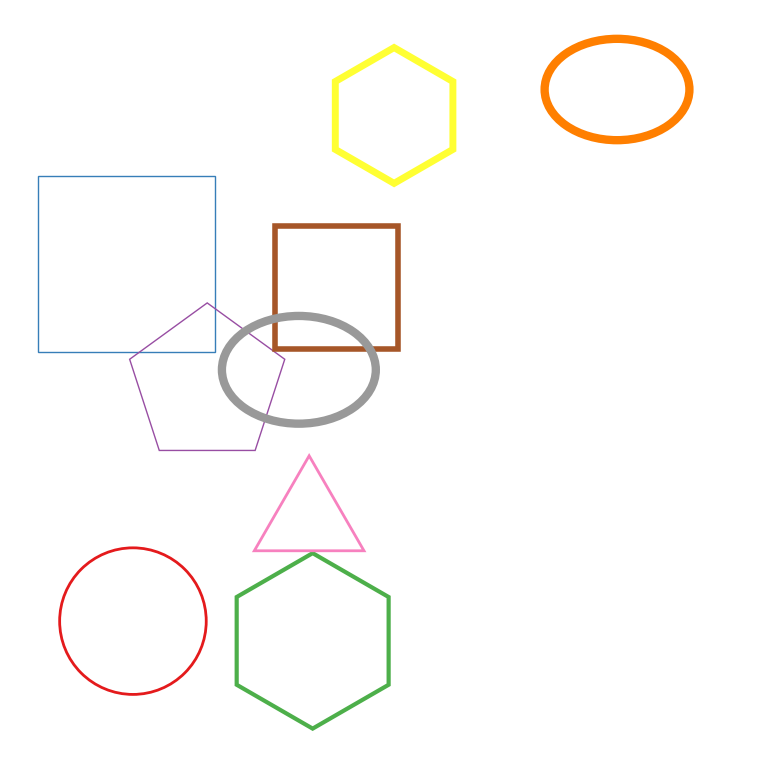[{"shape": "circle", "thickness": 1, "radius": 0.48, "center": [0.173, 0.193]}, {"shape": "square", "thickness": 0.5, "radius": 0.57, "center": [0.164, 0.658]}, {"shape": "hexagon", "thickness": 1.5, "radius": 0.57, "center": [0.406, 0.168]}, {"shape": "pentagon", "thickness": 0.5, "radius": 0.53, "center": [0.269, 0.501]}, {"shape": "oval", "thickness": 3, "radius": 0.47, "center": [0.801, 0.884]}, {"shape": "hexagon", "thickness": 2.5, "radius": 0.44, "center": [0.512, 0.85]}, {"shape": "square", "thickness": 2, "radius": 0.4, "center": [0.437, 0.627]}, {"shape": "triangle", "thickness": 1, "radius": 0.41, "center": [0.401, 0.326]}, {"shape": "oval", "thickness": 3, "radius": 0.5, "center": [0.388, 0.52]}]